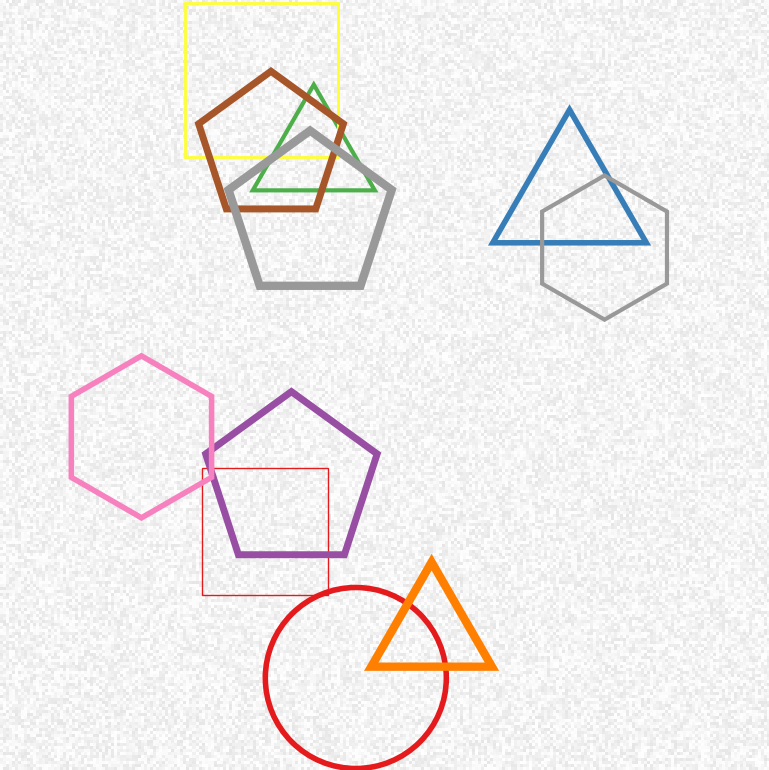[{"shape": "circle", "thickness": 2, "radius": 0.59, "center": [0.462, 0.119]}, {"shape": "square", "thickness": 0.5, "radius": 0.41, "center": [0.344, 0.31]}, {"shape": "triangle", "thickness": 2, "radius": 0.58, "center": [0.74, 0.742]}, {"shape": "triangle", "thickness": 1.5, "radius": 0.46, "center": [0.408, 0.799]}, {"shape": "pentagon", "thickness": 2.5, "radius": 0.59, "center": [0.378, 0.374]}, {"shape": "triangle", "thickness": 3, "radius": 0.45, "center": [0.561, 0.179]}, {"shape": "square", "thickness": 1, "radius": 0.5, "center": [0.34, 0.896]}, {"shape": "pentagon", "thickness": 2.5, "radius": 0.49, "center": [0.352, 0.809]}, {"shape": "hexagon", "thickness": 2, "radius": 0.53, "center": [0.184, 0.433]}, {"shape": "hexagon", "thickness": 1.5, "radius": 0.47, "center": [0.785, 0.678]}, {"shape": "pentagon", "thickness": 3, "radius": 0.56, "center": [0.403, 0.719]}]